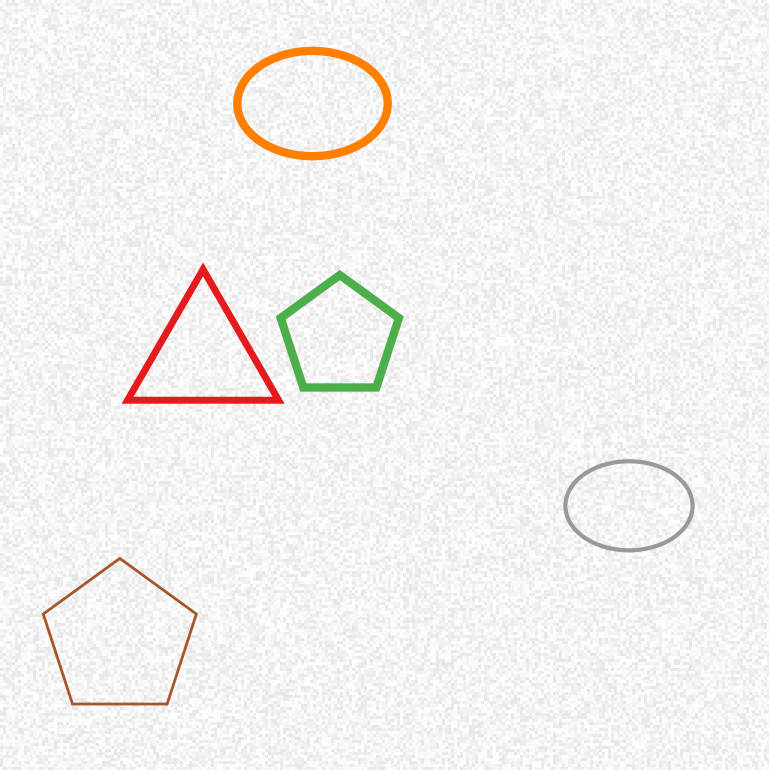[{"shape": "triangle", "thickness": 2.5, "radius": 0.57, "center": [0.264, 0.537]}, {"shape": "pentagon", "thickness": 3, "radius": 0.4, "center": [0.441, 0.562]}, {"shape": "oval", "thickness": 3, "radius": 0.49, "center": [0.406, 0.866]}, {"shape": "pentagon", "thickness": 1, "radius": 0.52, "center": [0.156, 0.17]}, {"shape": "oval", "thickness": 1.5, "radius": 0.41, "center": [0.817, 0.343]}]